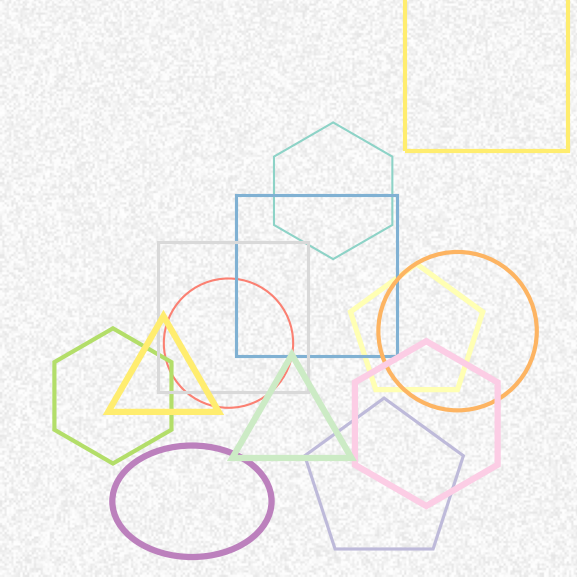[{"shape": "hexagon", "thickness": 1, "radius": 0.59, "center": [0.577, 0.669]}, {"shape": "pentagon", "thickness": 2.5, "radius": 0.6, "center": [0.721, 0.422]}, {"shape": "pentagon", "thickness": 1.5, "radius": 0.72, "center": [0.665, 0.165]}, {"shape": "circle", "thickness": 1, "radius": 0.56, "center": [0.396, 0.405]}, {"shape": "square", "thickness": 1.5, "radius": 0.7, "center": [0.548, 0.522]}, {"shape": "circle", "thickness": 2, "radius": 0.69, "center": [0.792, 0.426]}, {"shape": "hexagon", "thickness": 2, "radius": 0.59, "center": [0.196, 0.314]}, {"shape": "hexagon", "thickness": 3, "radius": 0.71, "center": [0.738, 0.266]}, {"shape": "square", "thickness": 1.5, "radius": 0.65, "center": [0.403, 0.45]}, {"shape": "oval", "thickness": 3, "radius": 0.69, "center": [0.332, 0.131]}, {"shape": "triangle", "thickness": 3, "radius": 0.6, "center": [0.505, 0.266]}, {"shape": "triangle", "thickness": 3, "radius": 0.55, "center": [0.283, 0.341]}, {"shape": "square", "thickness": 2, "radius": 0.71, "center": [0.842, 0.879]}]